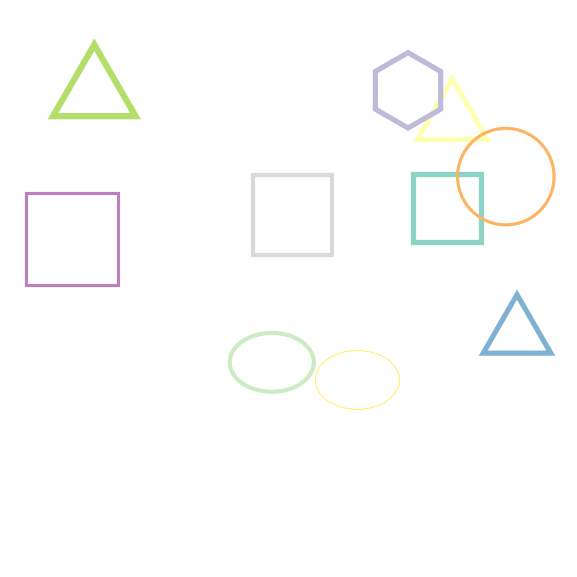[{"shape": "square", "thickness": 2.5, "radius": 0.29, "center": [0.774, 0.64]}, {"shape": "triangle", "thickness": 2.5, "radius": 0.35, "center": [0.783, 0.792]}, {"shape": "hexagon", "thickness": 2.5, "radius": 0.33, "center": [0.707, 0.843]}, {"shape": "triangle", "thickness": 2.5, "radius": 0.34, "center": [0.895, 0.421]}, {"shape": "circle", "thickness": 1.5, "radius": 0.42, "center": [0.876, 0.693]}, {"shape": "triangle", "thickness": 3, "radius": 0.41, "center": [0.163, 0.839]}, {"shape": "square", "thickness": 2, "radius": 0.34, "center": [0.507, 0.627]}, {"shape": "square", "thickness": 1.5, "radius": 0.4, "center": [0.124, 0.586]}, {"shape": "oval", "thickness": 2, "radius": 0.36, "center": [0.471, 0.372]}, {"shape": "oval", "thickness": 0.5, "radius": 0.36, "center": [0.619, 0.341]}]